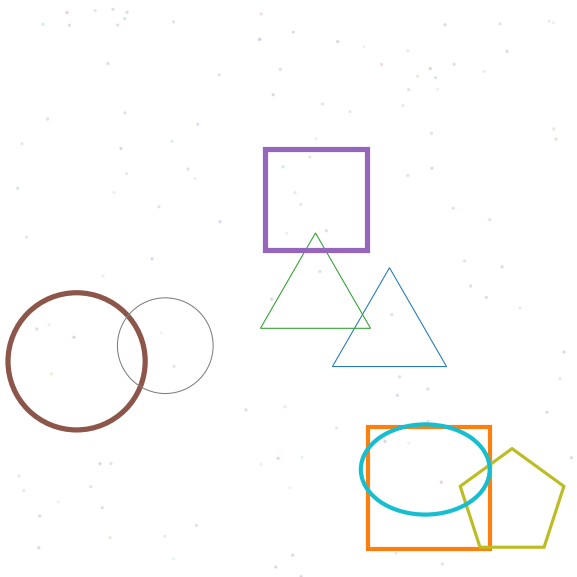[{"shape": "triangle", "thickness": 0.5, "radius": 0.57, "center": [0.674, 0.421]}, {"shape": "square", "thickness": 2, "radius": 0.53, "center": [0.742, 0.154]}, {"shape": "triangle", "thickness": 0.5, "radius": 0.55, "center": [0.546, 0.486]}, {"shape": "square", "thickness": 2.5, "radius": 0.44, "center": [0.546, 0.654]}, {"shape": "circle", "thickness": 2.5, "radius": 0.59, "center": [0.133, 0.373]}, {"shape": "circle", "thickness": 0.5, "radius": 0.41, "center": [0.286, 0.401]}, {"shape": "pentagon", "thickness": 1.5, "radius": 0.47, "center": [0.887, 0.128]}, {"shape": "oval", "thickness": 2, "radius": 0.56, "center": [0.736, 0.186]}]